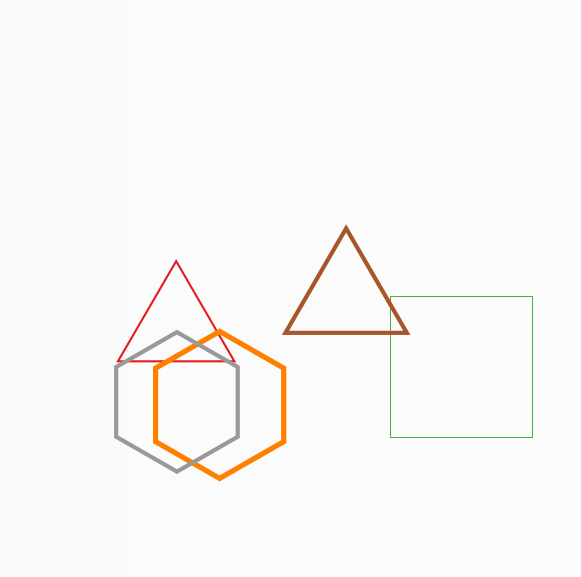[{"shape": "triangle", "thickness": 1, "radius": 0.58, "center": [0.303, 0.431]}, {"shape": "square", "thickness": 0.5, "radius": 0.61, "center": [0.793, 0.364]}, {"shape": "hexagon", "thickness": 2.5, "radius": 0.64, "center": [0.378, 0.298]}, {"shape": "triangle", "thickness": 2, "radius": 0.6, "center": [0.595, 0.483]}, {"shape": "hexagon", "thickness": 2, "radius": 0.6, "center": [0.304, 0.303]}]